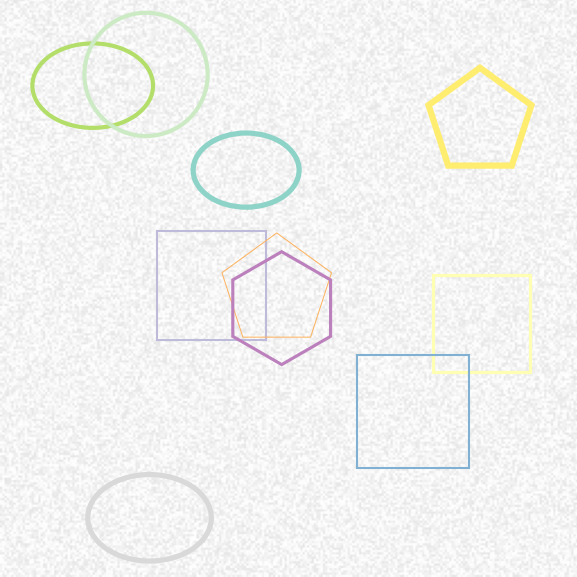[{"shape": "oval", "thickness": 2.5, "radius": 0.46, "center": [0.426, 0.705]}, {"shape": "square", "thickness": 1.5, "radius": 0.42, "center": [0.834, 0.439]}, {"shape": "square", "thickness": 1, "radius": 0.47, "center": [0.367, 0.505]}, {"shape": "square", "thickness": 1, "radius": 0.49, "center": [0.715, 0.286]}, {"shape": "pentagon", "thickness": 0.5, "radius": 0.5, "center": [0.479, 0.496]}, {"shape": "oval", "thickness": 2, "radius": 0.52, "center": [0.161, 0.851]}, {"shape": "oval", "thickness": 2.5, "radius": 0.53, "center": [0.259, 0.103]}, {"shape": "hexagon", "thickness": 1.5, "radius": 0.49, "center": [0.488, 0.466]}, {"shape": "circle", "thickness": 2, "radius": 0.53, "center": [0.253, 0.87]}, {"shape": "pentagon", "thickness": 3, "radius": 0.47, "center": [0.831, 0.788]}]